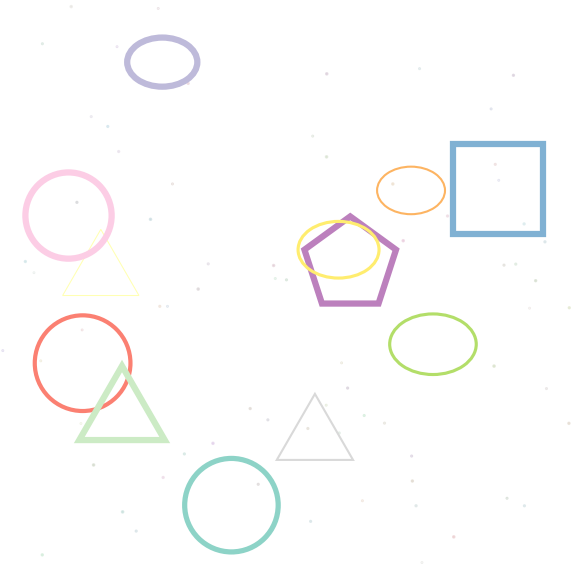[{"shape": "circle", "thickness": 2.5, "radius": 0.4, "center": [0.401, 0.124]}, {"shape": "triangle", "thickness": 0.5, "radius": 0.38, "center": [0.175, 0.526]}, {"shape": "oval", "thickness": 3, "radius": 0.3, "center": [0.281, 0.892]}, {"shape": "circle", "thickness": 2, "radius": 0.41, "center": [0.143, 0.37]}, {"shape": "square", "thickness": 3, "radius": 0.39, "center": [0.863, 0.672]}, {"shape": "oval", "thickness": 1, "radius": 0.29, "center": [0.712, 0.669]}, {"shape": "oval", "thickness": 1.5, "radius": 0.37, "center": [0.75, 0.403]}, {"shape": "circle", "thickness": 3, "radius": 0.37, "center": [0.119, 0.626]}, {"shape": "triangle", "thickness": 1, "radius": 0.38, "center": [0.545, 0.241]}, {"shape": "pentagon", "thickness": 3, "radius": 0.42, "center": [0.606, 0.541]}, {"shape": "triangle", "thickness": 3, "radius": 0.43, "center": [0.211, 0.28]}, {"shape": "oval", "thickness": 1.5, "radius": 0.35, "center": [0.586, 0.567]}]